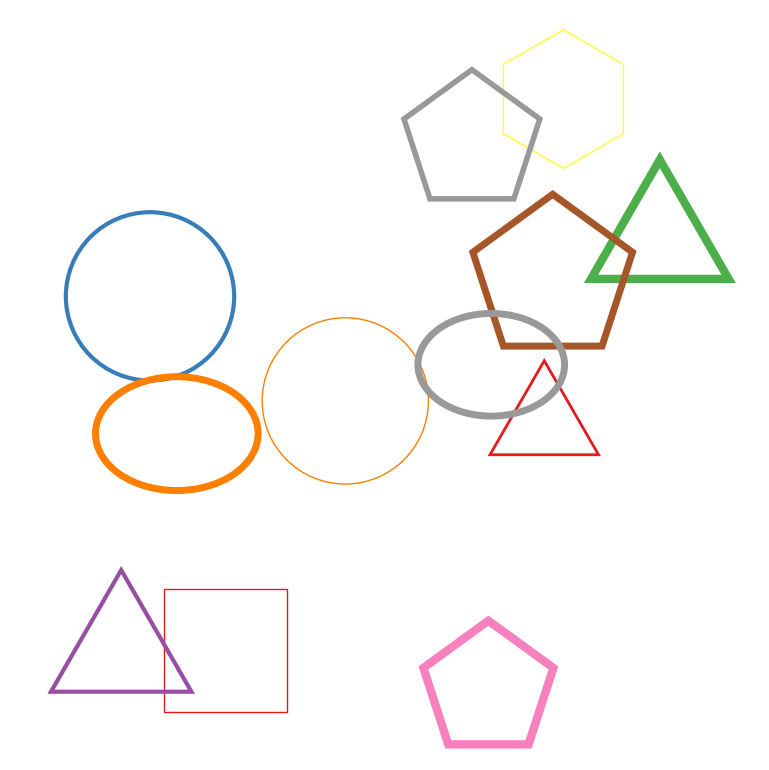[{"shape": "triangle", "thickness": 1, "radius": 0.41, "center": [0.707, 0.45]}, {"shape": "square", "thickness": 0.5, "radius": 0.4, "center": [0.293, 0.155]}, {"shape": "circle", "thickness": 1.5, "radius": 0.55, "center": [0.195, 0.615]}, {"shape": "triangle", "thickness": 3, "radius": 0.52, "center": [0.857, 0.689]}, {"shape": "triangle", "thickness": 1.5, "radius": 0.53, "center": [0.157, 0.154]}, {"shape": "circle", "thickness": 0.5, "radius": 0.54, "center": [0.448, 0.479]}, {"shape": "oval", "thickness": 2.5, "radius": 0.53, "center": [0.23, 0.437]}, {"shape": "hexagon", "thickness": 0.5, "radius": 0.45, "center": [0.732, 0.871]}, {"shape": "pentagon", "thickness": 2.5, "radius": 0.55, "center": [0.718, 0.639]}, {"shape": "pentagon", "thickness": 3, "radius": 0.44, "center": [0.634, 0.105]}, {"shape": "pentagon", "thickness": 2, "radius": 0.46, "center": [0.613, 0.817]}, {"shape": "oval", "thickness": 2.5, "radius": 0.48, "center": [0.638, 0.526]}]